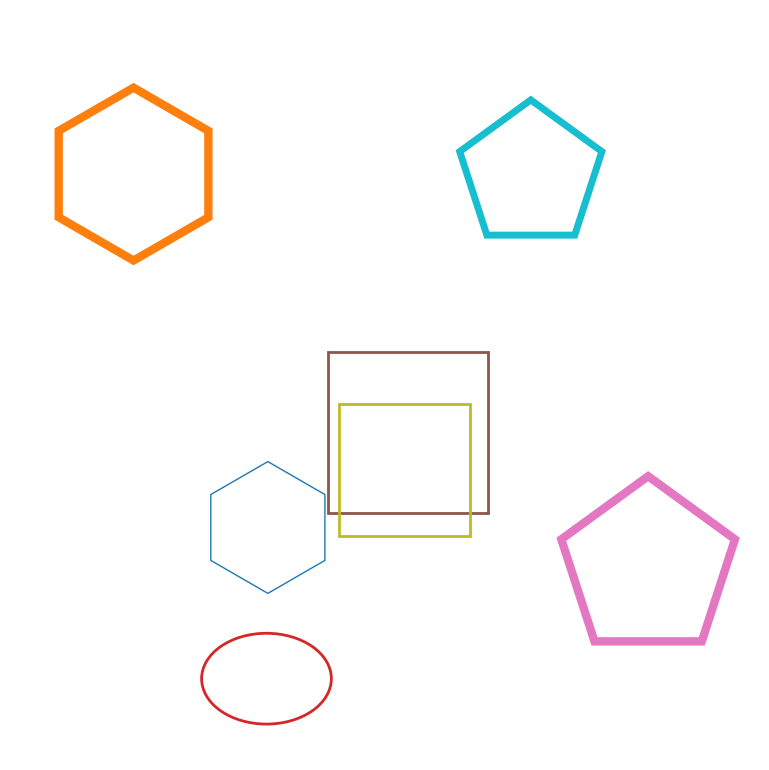[{"shape": "hexagon", "thickness": 0.5, "radius": 0.43, "center": [0.348, 0.315]}, {"shape": "hexagon", "thickness": 3, "radius": 0.56, "center": [0.173, 0.774]}, {"shape": "oval", "thickness": 1, "radius": 0.42, "center": [0.346, 0.119]}, {"shape": "square", "thickness": 1, "radius": 0.52, "center": [0.53, 0.438]}, {"shape": "pentagon", "thickness": 3, "radius": 0.59, "center": [0.842, 0.263]}, {"shape": "square", "thickness": 1, "radius": 0.43, "center": [0.525, 0.39]}, {"shape": "pentagon", "thickness": 2.5, "radius": 0.49, "center": [0.689, 0.773]}]